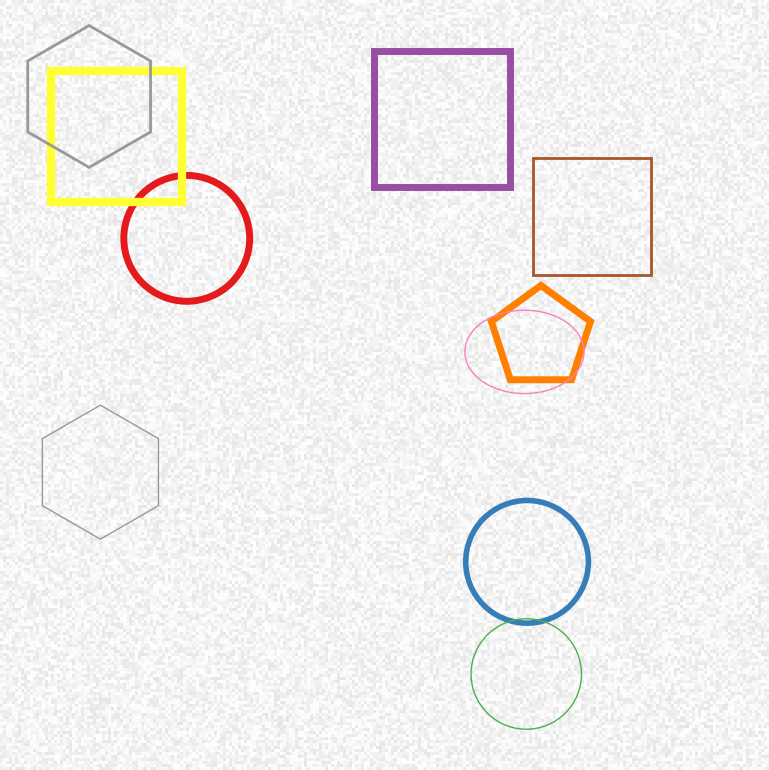[{"shape": "circle", "thickness": 2.5, "radius": 0.41, "center": [0.243, 0.69]}, {"shape": "circle", "thickness": 2, "radius": 0.4, "center": [0.684, 0.27]}, {"shape": "circle", "thickness": 0.5, "radius": 0.36, "center": [0.683, 0.125]}, {"shape": "square", "thickness": 2.5, "radius": 0.44, "center": [0.574, 0.845]}, {"shape": "pentagon", "thickness": 2.5, "radius": 0.34, "center": [0.702, 0.562]}, {"shape": "square", "thickness": 3, "radius": 0.42, "center": [0.151, 0.823]}, {"shape": "square", "thickness": 1, "radius": 0.38, "center": [0.768, 0.719]}, {"shape": "oval", "thickness": 0.5, "radius": 0.39, "center": [0.681, 0.543]}, {"shape": "hexagon", "thickness": 0.5, "radius": 0.44, "center": [0.13, 0.387]}, {"shape": "hexagon", "thickness": 1, "radius": 0.46, "center": [0.116, 0.875]}]